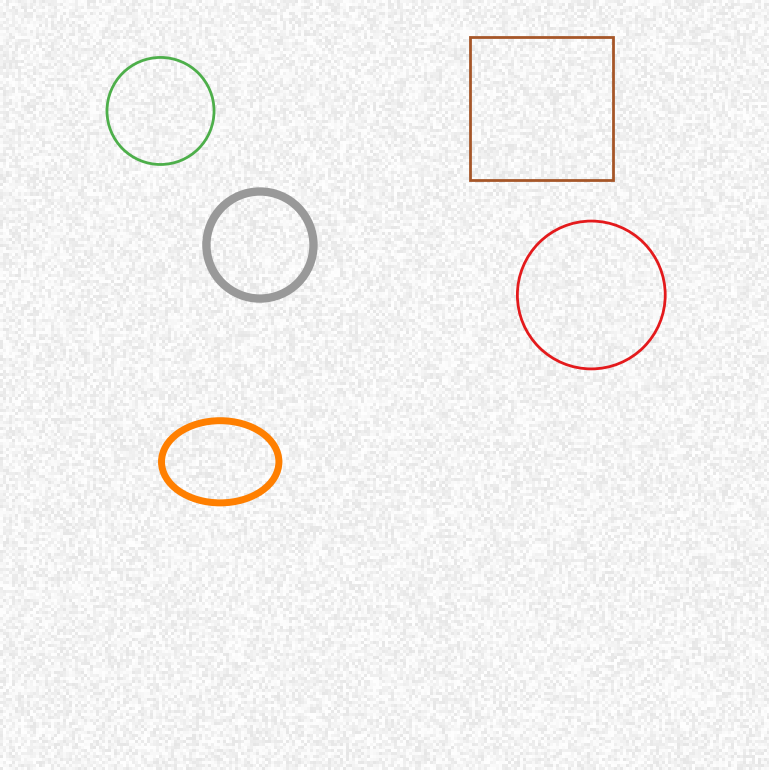[{"shape": "circle", "thickness": 1, "radius": 0.48, "center": [0.768, 0.617]}, {"shape": "circle", "thickness": 1, "radius": 0.35, "center": [0.208, 0.856]}, {"shape": "oval", "thickness": 2.5, "radius": 0.38, "center": [0.286, 0.4]}, {"shape": "square", "thickness": 1, "radius": 0.46, "center": [0.703, 0.859]}, {"shape": "circle", "thickness": 3, "radius": 0.35, "center": [0.338, 0.682]}]